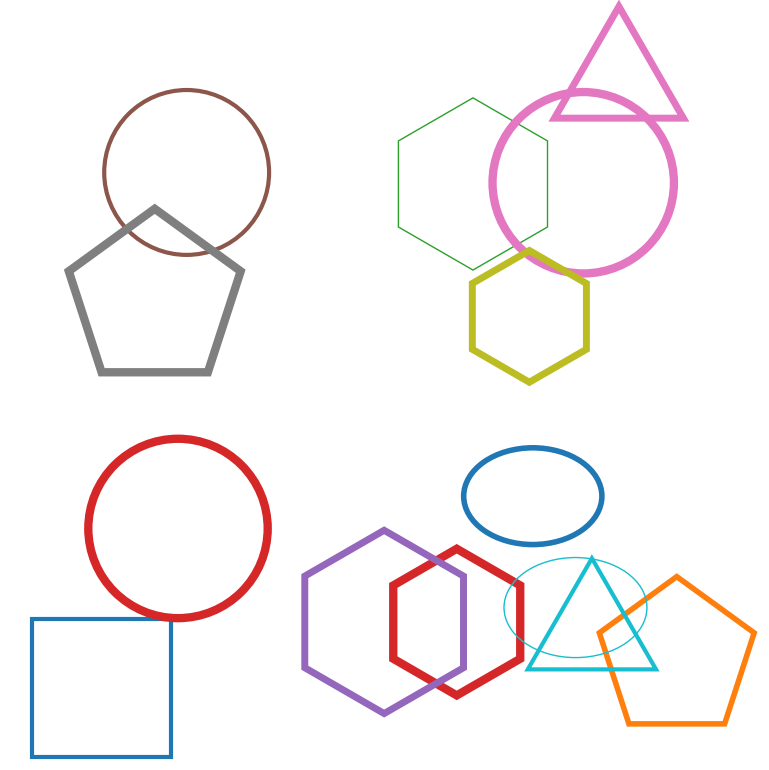[{"shape": "square", "thickness": 1.5, "radius": 0.45, "center": [0.132, 0.106]}, {"shape": "oval", "thickness": 2, "radius": 0.45, "center": [0.692, 0.356]}, {"shape": "pentagon", "thickness": 2, "radius": 0.53, "center": [0.879, 0.145]}, {"shape": "hexagon", "thickness": 0.5, "radius": 0.56, "center": [0.614, 0.761]}, {"shape": "hexagon", "thickness": 3, "radius": 0.48, "center": [0.593, 0.192]}, {"shape": "circle", "thickness": 3, "radius": 0.58, "center": [0.231, 0.314]}, {"shape": "hexagon", "thickness": 2.5, "radius": 0.6, "center": [0.499, 0.192]}, {"shape": "circle", "thickness": 1.5, "radius": 0.54, "center": [0.242, 0.776]}, {"shape": "circle", "thickness": 3, "radius": 0.59, "center": [0.757, 0.763]}, {"shape": "triangle", "thickness": 2.5, "radius": 0.48, "center": [0.804, 0.895]}, {"shape": "pentagon", "thickness": 3, "radius": 0.59, "center": [0.201, 0.611]}, {"shape": "hexagon", "thickness": 2.5, "radius": 0.43, "center": [0.687, 0.589]}, {"shape": "triangle", "thickness": 1.5, "radius": 0.48, "center": [0.769, 0.179]}, {"shape": "oval", "thickness": 0.5, "radius": 0.46, "center": [0.747, 0.211]}]